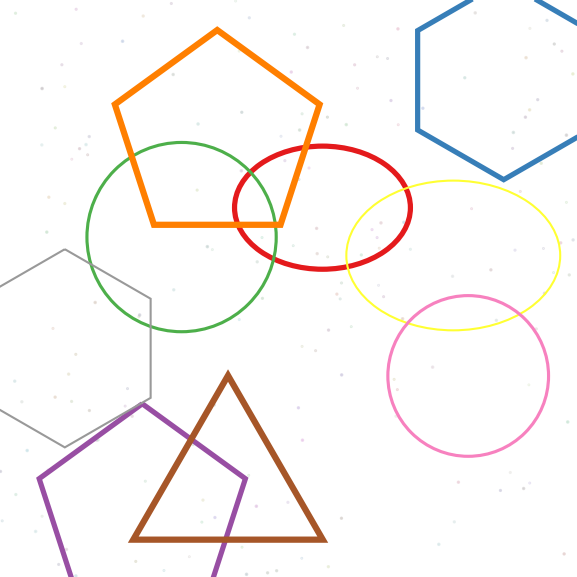[{"shape": "oval", "thickness": 2.5, "radius": 0.76, "center": [0.558, 0.64]}, {"shape": "hexagon", "thickness": 2.5, "radius": 0.86, "center": [0.872, 0.86]}, {"shape": "circle", "thickness": 1.5, "radius": 0.82, "center": [0.314, 0.589]}, {"shape": "pentagon", "thickness": 2.5, "radius": 0.94, "center": [0.246, 0.112]}, {"shape": "pentagon", "thickness": 3, "radius": 0.93, "center": [0.376, 0.761]}, {"shape": "oval", "thickness": 1, "radius": 0.93, "center": [0.785, 0.557]}, {"shape": "triangle", "thickness": 3, "radius": 0.95, "center": [0.395, 0.159]}, {"shape": "circle", "thickness": 1.5, "radius": 0.7, "center": [0.811, 0.348]}, {"shape": "hexagon", "thickness": 1, "radius": 0.86, "center": [0.112, 0.396]}]